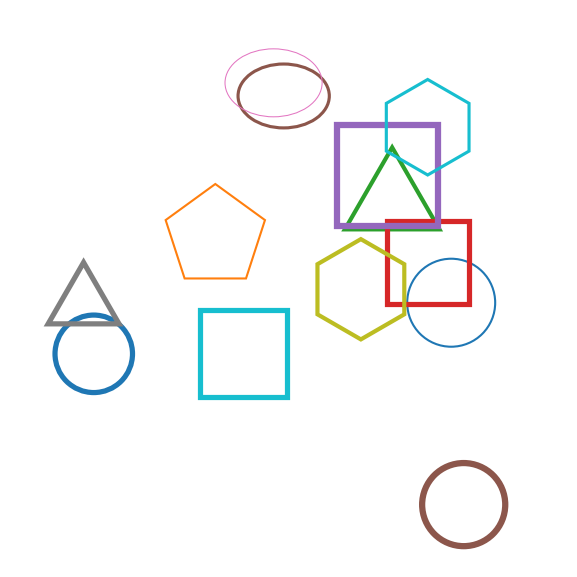[{"shape": "circle", "thickness": 1, "radius": 0.38, "center": [0.781, 0.475]}, {"shape": "circle", "thickness": 2.5, "radius": 0.34, "center": [0.162, 0.386]}, {"shape": "pentagon", "thickness": 1, "radius": 0.45, "center": [0.373, 0.59]}, {"shape": "triangle", "thickness": 2, "radius": 0.47, "center": [0.679, 0.649]}, {"shape": "square", "thickness": 2.5, "radius": 0.36, "center": [0.742, 0.545]}, {"shape": "square", "thickness": 3, "radius": 0.44, "center": [0.671, 0.696]}, {"shape": "circle", "thickness": 3, "radius": 0.36, "center": [0.803, 0.125]}, {"shape": "oval", "thickness": 1.5, "radius": 0.4, "center": [0.491, 0.833]}, {"shape": "oval", "thickness": 0.5, "radius": 0.42, "center": [0.474, 0.856]}, {"shape": "triangle", "thickness": 2.5, "radius": 0.35, "center": [0.145, 0.474]}, {"shape": "hexagon", "thickness": 2, "radius": 0.43, "center": [0.625, 0.498]}, {"shape": "square", "thickness": 2.5, "radius": 0.38, "center": [0.422, 0.387]}, {"shape": "hexagon", "thickness": 1.5, "radius": 0.41, "center": [0.741, 0.779]}]